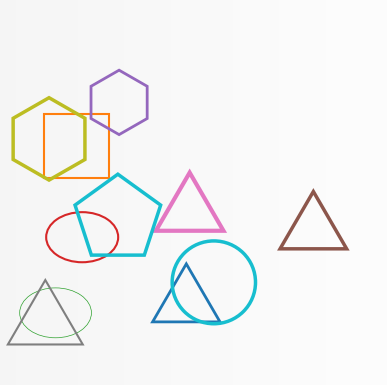[{"shape": "triangle", "thickness": 2, "radius": 0.5, "center": [0.481, 0.214]}, {"shape": "square", "thickness": 1.5, "radius": 0.41, "center": [0.197, 0.62]}, {"shape": "oval", "thickness": 0.5, "radius": 0.46, "center": [0.143, 0.187]}, {"shape": "oval", "thickness": 1.5, "radius": 0.46, "center": [0.212, 0.384]}, {"shape": "hexagon", "thickness": 2, "radius": 0.42, "center": [0.307, 0.734]}, {"shape": "triangle", "thickness": 2.5, "radius": 0.5, "center": [0.809, 0.403]}, {"shape": "triangle", "thickness": 3, "radius": 0.5, "center": [0.489, 0.451]}, {"shape": "triangle", "thickness": 1.5, "radius": 0.56, "center": [0.117, 0.161]}, {"shape": "hexagon", "thickness": 2.5, "radius": 0.53, "center": [0.127, 0.639]}, {"shape": "circle", "thickness": 2.5, "radius": 0.54, "center": [0.552, 0.267]}, {"shape": "pentagon", "thickness": 2.5, "radius": 0.58, "center": [0.304, 0.431]}]